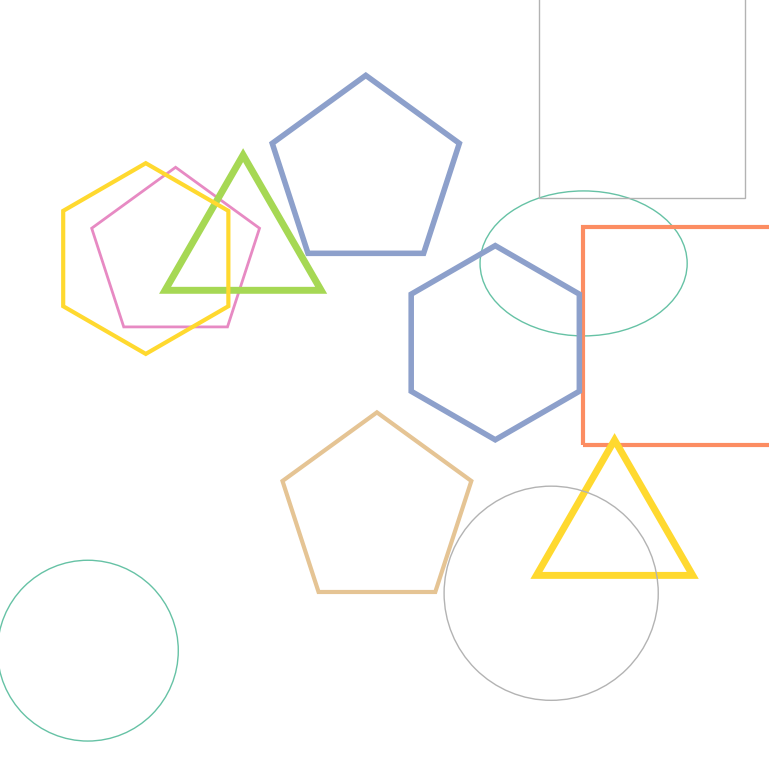[{"shape": "oval", "thickness": 0.5, "radius": 0.67, "center": [0.758, 0.658]}, {"shape": "circle", "thickness": 0.5, "radius": 0.59, "center": [0.114, 0.155]}, {"shape": "square", "thickness": 1.5, "radius": 0.71, "center": [0.898, 0.563]}, {"shape": "pentagon", "thickness": 2, "radius": 0.64, "center": [0.475, 0.774]}, {"shape": "hexagon", "thickness": 2, "radius": 0.63, "center": [0.643, 0.555]}, {"shape": "pentagon", "thickness": 1, "radius": 0.57, "center": [0.228, 0.668]}, {"shape": "triangle", "thickness": 2.5, "radius": 0.59, "center": [0.316, 0.681]}, {"shape": "hexagon", "thickness": 1.5, "radius": 0.62, "center": [0.189, 0.664]}, {"shape": "triangle", "thickness": 2.5, "radius": 0.59, "center": [0.798, 0.311]}, {"shape": "pentagon", "thickness": 1.5, "radius": 0.64, "center": [0.49, 0.335]}, {"shape": "circle", "thickness": 0.5, "radius": 0.7, "center": [0.716, 0.23]}, {"shape": "square", "thickness": 0.5, "radius": 0.67, "center": [0.834, 0.877]}]